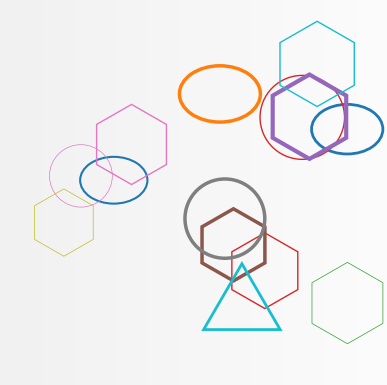[{"shape": "oval", "thickness": 2, "radius": 0.46, "center": [0.896, 0.664]}, {"shape": "oval", "thickness": 1.5, "radius": 0.43, "center": [0.294, 0.532]}, {"shape": "oval", "thickness": 2.5, "radius": 0.52, "center": [0.568, 0.756]}, {"shape": "hexagon", "thickness": 0.5, "radius": 0.53, "center": [0.897, 0.213]}, {"shape": "circle", "thickness": 1, "radius": 0.55, "center": [0.78, 0.695]}, {"shape": "hexagon", "thickness": 1, "radius": 0.49, "center": [0.683, 0.297]}, {"shape": "hexagon", "thickness": 3, "radius": 0.55, "center": [0.799, 0.697]}, {"shape": "hexagon", "thickness": 2.5, "radius": 0.47, "center": [0.602, 0.364]}, {"shape": "circle", "thickness": 0.5, "radius": 0.41, "center": [0.209, 0.543]}, {"shape": "hexagon", "thickness": 1, "radius": 0.52, "center": [0.339, 0.625]}, {"shape": "circle", "thickness": 2.5, "radius": 0.51, "center": [0.58, 0.432]}, {"shape": "hexagon", "thickness": 0.5, "radius": 0.44, "center": [0.165, 0.422]}, {"shape": "triangle", "thickness": 2, "radius": 0.57, "center": [0.624, 0.201]}, {"shape": "hexagon", "thickness": 1, "radius": 0.55, "center": [0.818, 0.834]}]